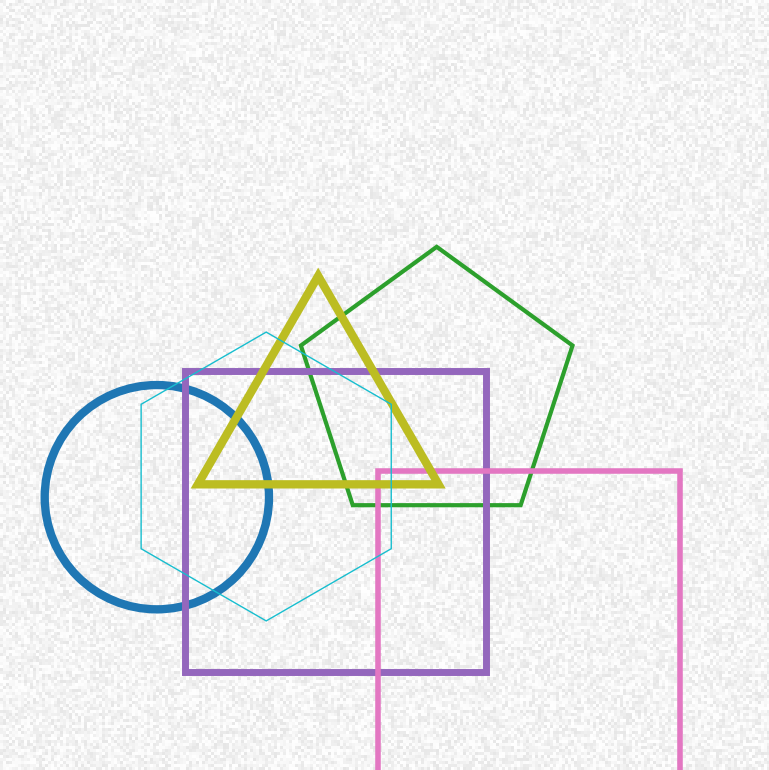[{"shape": "circle", "thickness": 3, "radius": 0.73, "center": [0.204, 0.354]}, {"shape": "pentagon", "thickness": 1.5, "radius": 0.93, "center": [0.567, 0.494]}, {"shape": "square", "thickness": 2.5, "radius": 0.98, "center": [0.436, 0.323]}, {"shape": "square", "thickness": 2, "radius": 0.98, "center": [0.687, 0.193]}, {"shape": "triangle", "thickness": 3, "radius": 0.9, "center": [0.413, 0.461]}, {"shape": "hexagon", "thickness": 0.5, "radius": 0.94, "center": [0.346, 0.381]}]